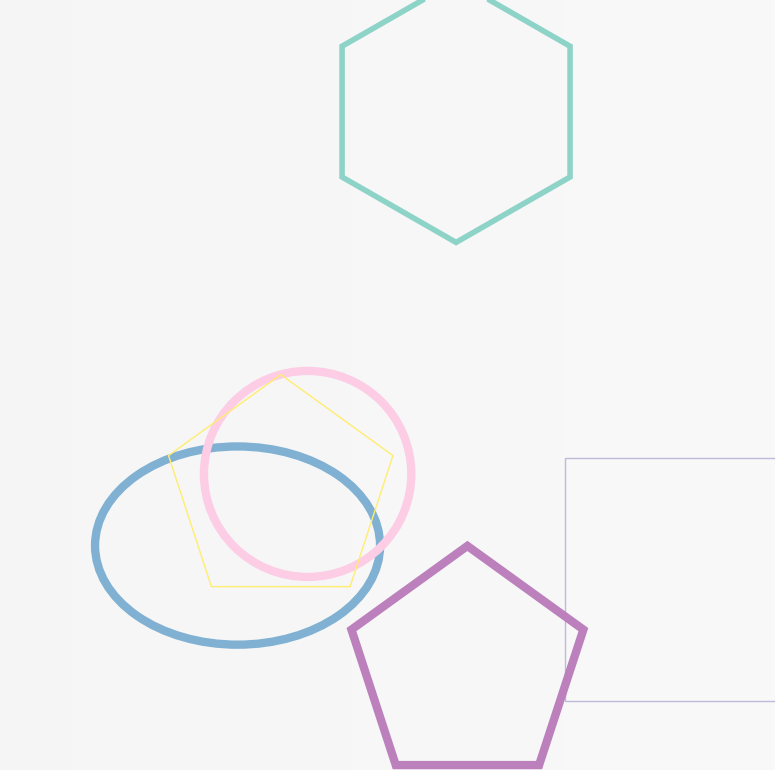[{"shape": "hexagon", "thickness": 2, "radius": 0.85, "center": [0.588, 0.855]}, {"shape": "square", "thickness": 0.5, "radius": 0.79, "center": [0.887, 0.247]}, {"shape": "oval", "thickness": 3, "radius": 0.92, "center": [0.307, 0.291]}, {"shape": "circle", "thickness": 3, "radius": 0.67, "center": [0.397, 0.384]}, {"shape": "pentagon", "thickness": 3, "radius": 0.79, "center": [0.603, 0.134]}, {"shape": "pentagon", "thickness": 0.5, "radius": 0.76, "center": [0.362, 0.361]}]